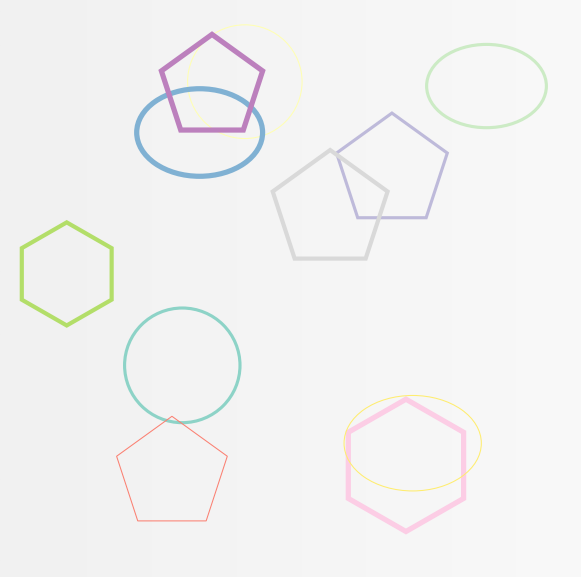[{"shape": "circle", "thickness": 1.5, "radius": 0.5, "center": [0.314, 0.366]}, {"shape": "circle", "thickness": 0.5, "radius": 0.49, "center": [0.421, 0.858]}, {"shape": "pentagon", "thickness": 1.5, "radius": 0.5, "center": [0.674, 0.703]}, {"shape": "pentagon", "thickness": 0.5, "radius": 0.5, "center": [0.296, 0.178]}, {"shape": "oval", "thickness": 2.5, "radius": 0.54, "center": [0.343, 0.77]}, {"shape": "hexagon", "thickness": 2, "radius": 0.45, "center": [0.115, 0.525]}, {"shape": "hexagon", "thickness": 2.5, "radius": 0.57, "center": [0.698, 0.193]}, {"shape": "pentagon", "thickness": 2, "radius": 0.52, "center": [0.568, 0.635]}, {"shape": "pentagon", "thickness": 2.5, "radius": 0.46, "center": [0.365, 0.848]}, {"shape": "oval", "thickness": 1.5, "radius": 0.52, "center": [0.837, 0.85]}, {"shape": "oval", "thickness": 0.5, "radius": 0.59, "center": [0.71, 0.232]}]